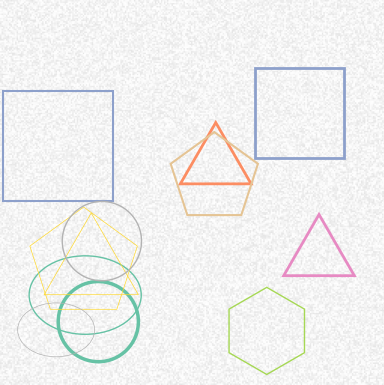[{"shape": "circle", "thickness": 2.5, "radius": 0.52, "center": [0.255, 0.165]}, {"shape": "oval", "thickness": 1, "radius": 0.73, "center": [0.221, 0.234]}, {"shape": "triangle", "thickness": 2, "radius": 0.53, "center": [0.56, 0.576]}, {"shape": "square", "thickness": 1.5, "radius": 0.71, "center": [0.151, 0.622]}, {"shape": "square", "thickness": 2, "radius": 0.58, "center": [0.778, 0.706]}, {"shape": "triangle", "thickness": 2, "radius": 0.53, "center": [0.829, 0.337]}, {"shape": "hexagon", "thickness": 1, "radius": 0.57, "center": [0.693, 0.14]}, {"shape": "pentagon", "thickness": 0.5, "radius": 0.73, "center": [0.217, 0.315]}, {"shape": "triangle", "thickness": 0.5, "radius": 0.71, "center": [0.237, 0.305]}, {"shape": "pentagon", "thickness": 1.5, "radius": 0.6, "center": [0.557, 0.538]}, {"shape": "circle", "thickness": 1, "radius": 0.51, "center": [0.265, 0.374]}, {"shape": "oval", "thickness": 0.5, "radius": 0.5, "center": [0.146, 0.143]}]